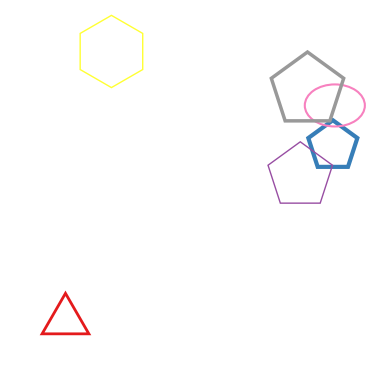[{"shape": "triangle", "thickness": 2, "radius": 0.35, "center": [0.17, 0.168]}, {"shape": "pentagon", "thickness": 3, "radius": 0.33, "center": [0.865, 0.621]}, {"shape": "pentagon", "thickness": 1, "radius": 0.44, "center": [0.78, 0.544]}, {"shape": "hexagon", "thickness": 1, "radius": 0.47, "center": [0.289, 0.866]}, {"shape": "oval", "thickness": 1.5, "radius": 0.39, "center": [0.87, 0.726]}, {"shape": "pentagon", "thickness": 2.5, "radius": 0.49, "center": [0.799, 0.766]}]